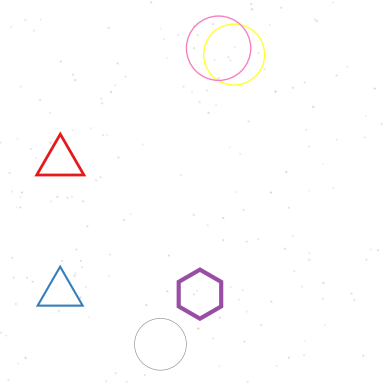[{"shape": "triangle", "thickness": 2, "radius": 0.35, "center": [0.157, 0.581]}, {"shape": "triangle", "thickness": 1.5, "radius": 0.34, "center": [0.156, 0.24]}, {"shape": "hexagon", "thickness": 3, "radius": 0.32, "center": [0.519, 0.236]}, {"shape": "circle", "thickness": 1, "radius": 0.4, "center": [0.608, 0.858]}, {"shape": "circle", "thickness": 1, "radius": 0.42, "center": [0.568, 0.875]}, {"shape": "circle", "thickness": 0.5, "radius": 0.34, "center": [0.417, 0.106]}]